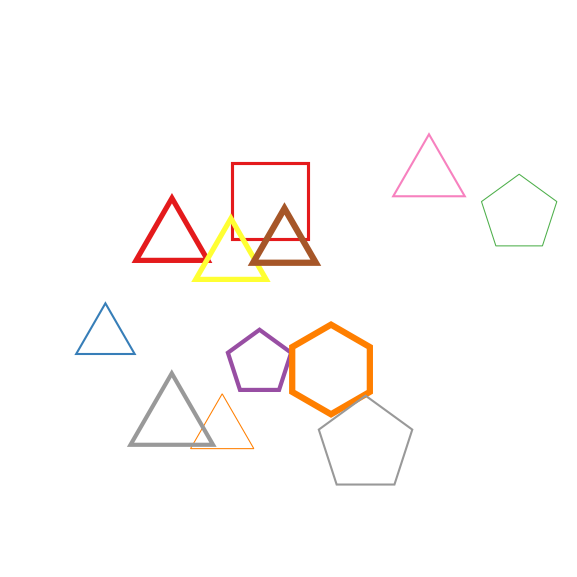[{"shape": "square", "thickness": 1.5, "radius": 0.33, "center": [0.467, 0.651]}, {"shape": "triangle", "thickness": 2.5, "radius": 0.36, "center": [0.298, 0.584]}, {"shape": "triangle", "thickness": 1, "radius": 0.29, "center": [0.183, 0.415]}, {"shape": "pentagon", "thickness": 0.5, "radius": 0.34, "center": [0.899, 0.629]}, {"shape": "pentagon", "thickness": 2, "radius": 0.29, "center": [0.449, 0.371]}, {"shape": "triangle", "thickness": 0.5, "radius": 0.32, "center": [0.385, 0.254]}, {"shape": "hexagon", "thickness": 3, "radius": 0.39, "center": [0.573, 0.359]}, {"shape": "triangle", "thickness": 2.5, "radius": 0.35, "center": [0.4, 0.551]}, {"shape": "triangle", "thickness": 3, "radius": 0.31, "center": [0.493, 0.576]}, {"shape": "triangle", "thickness": 1, "radius": 0.36, "center": [0.743, 0.695]}, {"shape": "triangle", "thickness": 2, "radius": 0.41, "center": [0.297, 0.27]}, {"shape": "pentagon", "thickness": 1, "radius": 0.43, "center": [0.633, 0.229]}]